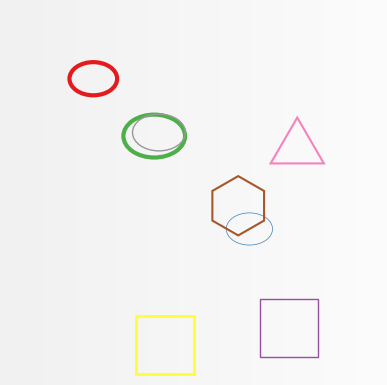[{"shape": "oval", "thickness": 3, "radius": 0.31, "center": [0.241, 0.796]}, {"shape": "oval", "thickness": 0.5, "radius": 0.3, "center": [0.644, 0.405]}, {"shape": "oval", "thickness": 3, "radius": 0.4, "center": [0.398, 0.647]}, {"shape": "square", "thickness": 1, "radius": 0.38, "center": [0.745, 0.147]}, {"shape": "square", "thickness": 2, "radius": 0.38, "center": [0.425, 0.105]}, {"shape": "hexagon", "thickness": 1.5, "radius": 0.39, "center": [0.615, 0.466]}, {"shape": "triangle", "thickness": 1.5, "radius": 0.4, "center": [0.767, 0.615]}, {"shape": "oval", "thickness": 1, "radius": 0.34, "center": [0.41, 0.656]}]